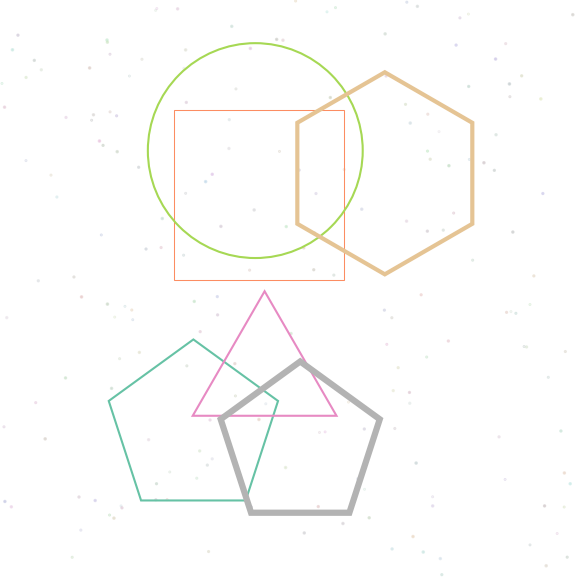[{"shape": "pentagon", "thickness": 1, "radius": 0.77, "center": [0.335, 0.257]}, {"shape": "square", "thickness": 0.5, "radius": 0.73, "center": [0.448, 0.661]}, {"shape": "triangle", "thickness": 1, "radius": 0.72, "center": [0.458, 0.351]}, {"shape": "circle", "thickness": 1, "radius": 0.93, "center": [0.442, 0.738]}, {"shape": "hexagon", "thickness": 2, "radius": 0.87, "center": [0.666, 0.699]}, {"shape": "pentagon", "thickness": 3, "radius": 0.72, "center": [0.52, 0.228]}]